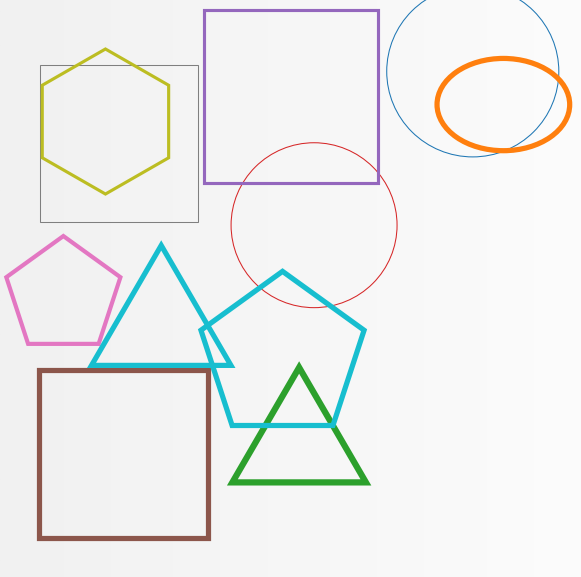[{"shape": "circle", "thickness": 0.5, "radius": 0.74, "center": [0.813, 0.875]}, {"shape": "oval", "thickness": 2.5, "radius": 0.57, "center": [0.866, 0.818]}, {"shape": "triangle", "thickness": 3, "radius": 0.66, "center": [0.515, 0.23]}, {"shape": "circle", "thickness": 0.5, "radius": 0.71, "center": [0.54, 0.609]}, {"shape": "square", "thickness": 1.5, "radius": 0.75, "center": [0.501, 0.832]}, {"shape": "square", "thickness": 2.5, "radius": 0.73, "center": [0.212, 0.213]}, {"shape": "pentagon", "thickness": 2, "radius": 0.52, "center": [0.109, 0.487]}, {"shape": "square", "thickness": 0.5, "radius": 0.68, "center": [0.205, 0.751]}, {"shape": "hexagon", "thickness": 1.5, "radius": 0.63, "center": [0.181, 0.789]}, {"shape": "triangle", "thickness": 2.5, "radius": 0.69, "center": [0.277, 0.436]}, {"shape": "pentagon", "thickness": 2.5, "radius": 0.74, "center": [0.486, 0.382]}]